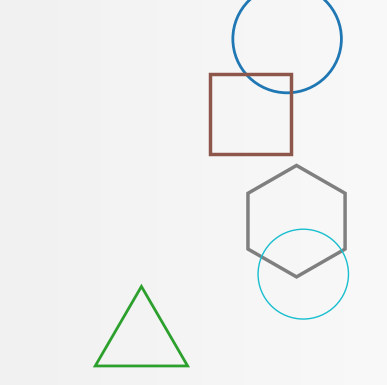[{"shape": "circle", "thickness": 2, "radius": 0.7, "center": [0.741, 0.899]}, {"shape": "triangle", "thickness": 2, "radius": 0.69, "center": [0.365, 0.118]}, {"shape": "square", "thickness": 2.5, "radius": 0.52, "center": [0.646, 0.704]}, {"shape": "hexagon", "thickness": 2.5, "radius": 0.72, "center": [0.765, 0.426]}, {"shape": "circle", "thickness": 1, "radius": 0.58, "center": [0.783, 0.288]}]